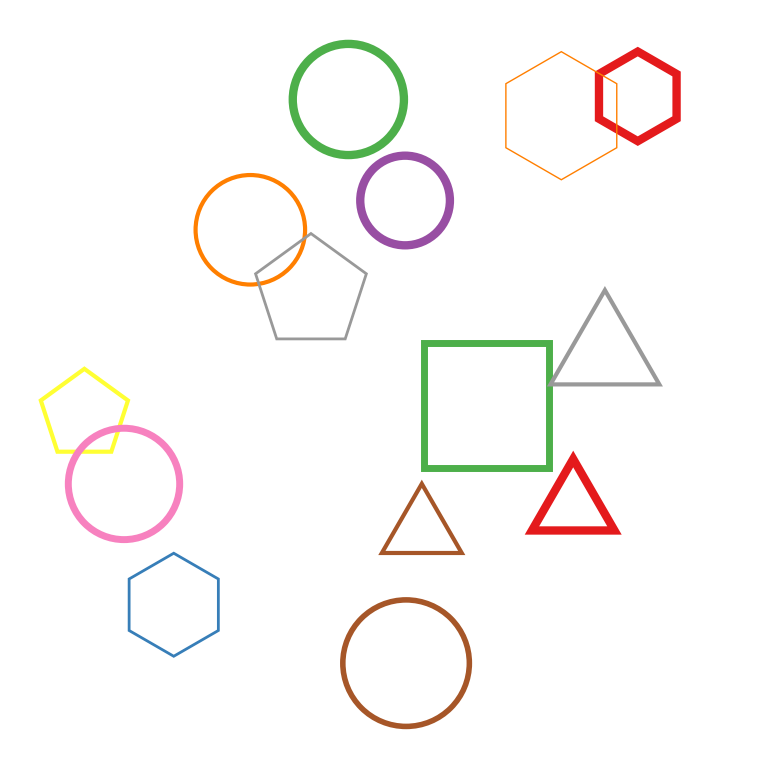[{"shape": "hexagon", "thickness": 3, "radius": 0.29, "center": [0.828, 0.875]}, {"shape": "triangle", "thickness": 3, "radius": 0.31, "center": [0.744, 0.342]}, {"shape": "hexagon", "thickness": 1, "radius": 0.33, "center": [0.226, 0.215]}, {"shape": "circle", "thickness": 3, "radius": 0.36, "center": [0.452, 0.871]}, {"shape": "square", "thickness": 2.5, "radius": 0.41, "center": [0.632, 0.474]}, {"shape": "circle", "thickness": 3, "radius": 0.29, "center": [0.526, 0.74]}, {"shape": "hexagon", "thickness": 0.5, "radius": 0.42, "center": [0.729, 0.85]}, {"shape": "circle", "thickness": 1.5, "radius": 0.36, "center": [0.325, 0.702]}, {"shape": "pentagon", "thickness": 1.5, "radius": 0.3, "center": [0.11, 0.462]}, {"shape": "triangle", "thickness": 1.5, "radius": 0.3, "center": [0.548, 0.312]}, {"shape": "circle", "thickness": 2, "radius": 0.41, "center": [0.527, 0.139]}, {"shape": "circle", "thickness": 2.5, "radius": 0.36, "center": [0.161, 0.372]}, {"shape": "pentagon", "thickness": 1, "radius": 0.38, "center": [0.404, 0.621]}, {"shape": "triangle", "thickness": 1.5, "radius": 0.41, "center": [0.786, 0.542]}]